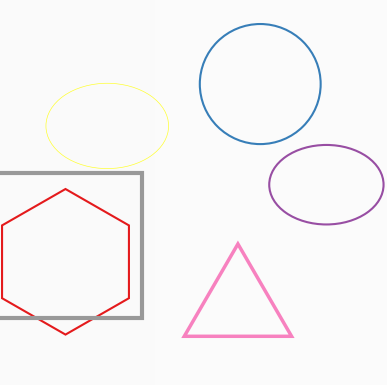[{"shape": "hexagon", "thickness": 1.5, "radius": 0.95, "center": [0.169, 0.32]}, {"shape": "circle", "thickness": 1.5, "radius": 0.78, "center": [0.672, 0.782]}, {"shape": "oval", "thickness": 1.5, "radius": 0.74, "center": [0.842, 0.52]}, {"shape": "oval", "thickness": 0.5, "radius": 0.79, "center": [0.277, 0.673]}, {"shape": "triangle", "thickness": 2.5, "radius": 0.8, "center": [0.614, 0.206]}, {"shape": "square", "thickness": 3, "radius": 0.94, "center": [0.179, 0.362]}]